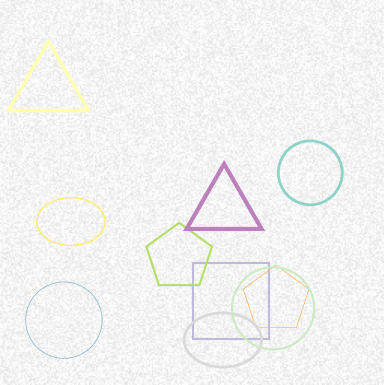[{"shape": "circle", "thickness": 2, "radius": 0.42, "center": [0.806, 0.551]}, {"shape": "triangle", "thickness": 2.5, "radius": 0.6, "center": [0.126, 0.773]}, {"shape": "square", "thickness": 1.5, "radius": 0.49, "center": [0.6, 0.219]}, {"shape": "circle", "thickness": 0.5, "radius": 0.5, "center": [0.166, 0.168]}, {"shape": "pentagon", "thickness": 0.5, "radius": 0.45, "center": [0.717, 0.221]}, {"shape": "pentagon", "thickness": 1.5, "radius": 0.45, "center": [0.465, 0.332]}, {"shape": "oval", "thickness": 2, "radius": 0.5, "center": [0.579, 0.117]}, {"shape": "triangle", "thickness": 3, "radius": 0.56, "center": [0.582, 0.462]}, {"shape": "circle", "thickness": 1.5, "radius": 0.53, "center": [0.71, 0.199]}, {"shape": "oval", "thickness": 1, "radius": 0.44, "center": [0.184, 0.424]}]